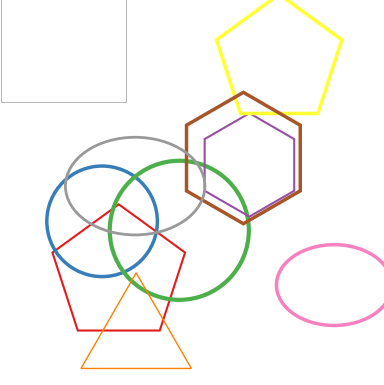[{"shape": "pentagon", "thickness": 1.5, "radius": 0.91, "center": [0.308, 0.288]}, {"shape": "circle", "thickness": 2.5, "radius": 0.72, "center": [0.265, 0.425]}, {"shape": "circle", "thickness": 3, "radius": 0.9, "center": [0.466, 0.402]}, {"shape": "hexagon", "thickness": 1.5, "radius": 0.67, "center": [0.648, 0.572]}, {"shape": "triangle", "thickness": 1, "radius": 0.83, "center": [0.354, 0.126]}, {"shape": "pentagon", "thickness": 2.5, "radius": 0.86, "center": [0.725, 0.844]}, {"shape": "hexagon", "thickness": 2.5, "radius": 0.85, "center": [0.632, 0.59]}, {"shape": "oval", "thickness": 2.5, "radius": 0.75, "center": [0.868, 0.26]}, {"shape": "square", "thickness": 0.5, "radius": 0.81, "center": [0.165, 0.899]}, {"shape": "oval", "thickness": 2, "radius": 0.91, "center": [0.351, 0.517]}]